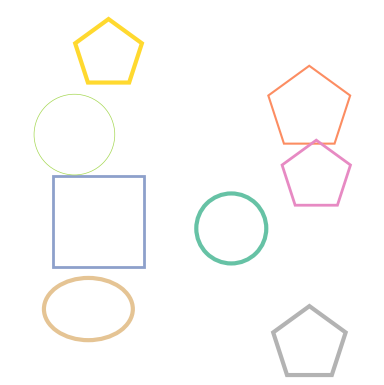[{"shape": "circle", "thickness": 3, "radius": 0.45, "center": [0.601, 0.407]}, {"shape": "pentagon", "thickness": 1.5, "radius": 0.56, "center": [0.803, 0.717]}, {"shape": "square", "thickness": 2, "radius": 0.6, "center": [0.256, 0.424]}, {"shape": "pentagon", "thickness": 2, "radius": 0.47, "center": [0.822, 0.543]}, {"shape": "circle", "thickness": 0.5, "radius": 0.52, "center": [0.193, 0.65]}, {"shape": "pentagon", "thickness": 3, "radius": 0.46, "center": [0.282, 0.859]}, {"shape": "oval", "thickness": 3, "radius": 0.58, "center": [0.23, 0.197]}, {"shape": "pentagon", "thickness": 3, "radius": 0.49, "center": [0.804, 0.106]}]